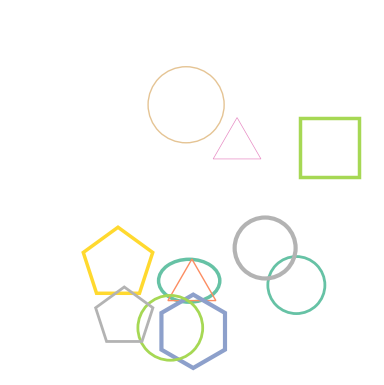[{"shape": "circle", "thickness": 2, "radius": 0.37, "center": [0.77, 0.26]}, {"shape": "oval", "thickness": 2.5, "radius": 0.4, "center": [0.491, 0.271]}, {"shape": "triangle", "thickness": 1, "radius": 0.36, "center": [0.498, 0.255]}, {"shape": "hexagon", "thickness": 3, "radius": 0.48, "center": [0.502, 0.139]}, {"shape": "triangle", "thickness": 0.5, "radius": 0.36, "center": [0.616, 0.623]}, {"shape": "square", "thickness": 2.5, "radius": 0.38, "center": [0.856, 0.616]}, {"shape": "circle", "thickness": 2, "radius": 0.42, "center": [0.442, 0.148]}, {"shape": "pentagon", "thickness": 2.5, "radius": 0.47, "center": [0.306, 0.315]}, {"shape": "circle", "thickness": 1, "radius": 0.49, "center": [0.483, 0.728]}, {"shape": "pentagon", "thickness": 2, "radius": 0.39, "center": [0.323, 0.176]}, {"shape": "circle", "thickness": 3, "radius": 0.4, "center": [0.689, 0.356]}]